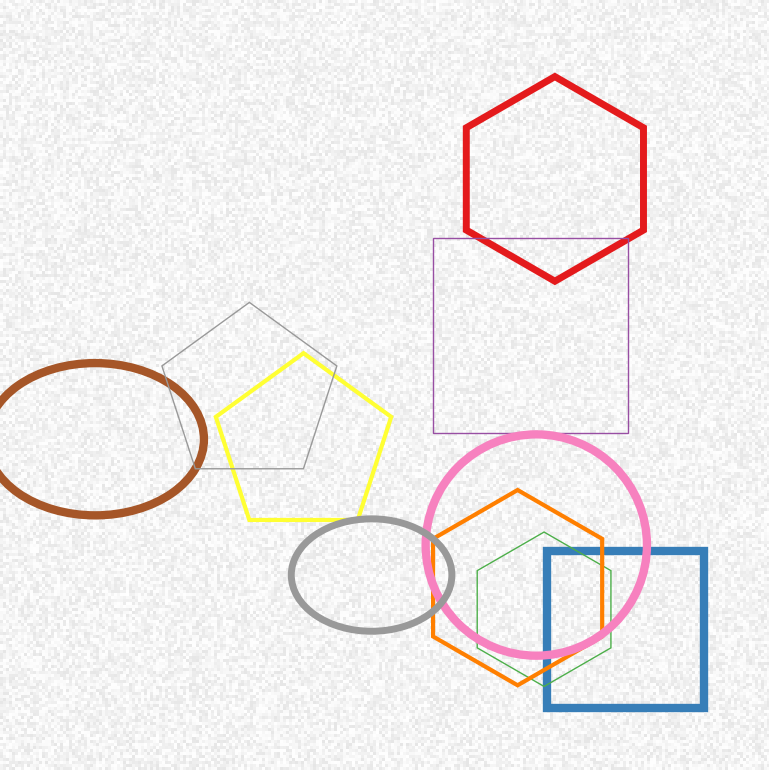[{"shape": "hexagon", "thickness": 2.5, "radius": 0.66, "center": [0.721, 0.768]}, {"shape": "square", "thickness": 3, "radius": 0.51, "center": [0.812, 0.183]}, {"shape": "hexagon", "thickness": 0.5, "radius": 0.5, "center": [0.707, 0.209]}, {"shape": "square", "thickness": 0.5, "radius": 0.63, "center": [0.689, 0.565]}, {"shape": "hexagon", "thickness": 1.5, "radius": 0.63, "center": [0.672, 0.237]}, {"shape": "pentagon", "thickness": 1.5, "radius": 0.6, "center": [0.394, 0.422]}, {"shape": "oval", "thickness": 3, "radius": 0.71, "center": [0.124, 0.43]}, {"shape": "circle", "thickness": 3, "radius": 0.72, "center": [0.696, 0.292]}, {"shape": "oval", "thickness": 2.5, "radius": 0.52, "center": [0.483, 0.253]}, {"shape": "pentagon", "thickness": 0.5, "radius": 0.6, "center": [0.324, 0.488]}]